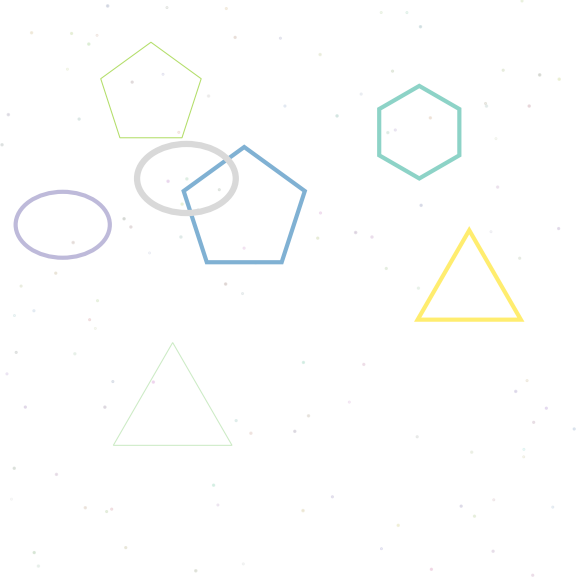[{"shape": "hexagon", "thickness": 2, "radius": 0.4, "center": [0.726, 0.77]}, {"shape": "oval", "thickness": 2, "radius": 0.41, "center": [0.109, 0.61]}, {"shape": "pentagon", "thickness": 2, "radius": 0.55, "center": [0.423, 0.634]}, {"shape": "pentagon", "thickness": 0.5, "radius": 0.46, "center": [0.261, 0.835]}, {"shape": "oval", "thickness": 3, "radius": 0.43, "center": [0.323, 0.69]}, {"shape": "triangle", "thickness": 0.5, "radius": 0.59, "center": [0.299, 0.287]}, {"shape": "triangle", "thickness": 2, "radius": 0.52, "center": [0.813, 0.497]}]